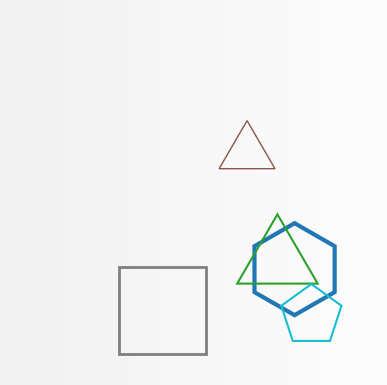[{"shape": "hexagon", "thickness": 3, "radius": 0.6, "center": [0.76, 0.301]}, {"shape": "triangle", "thickness": 1.5, "radius": 0.6, "center": [0.716, 0.323]}, {"shape": "triangle", "thickness": 1, "radius": 0.42, "center": [0.638, 0.603]}, {"shape": "square", "thickness": 2, "radius": 0.56, "center": [0.42, 0.194]}, {"shape": "pentagon", "thickness": 1.5, "radius": 0.41, "center": [0.804, 0.181]}]